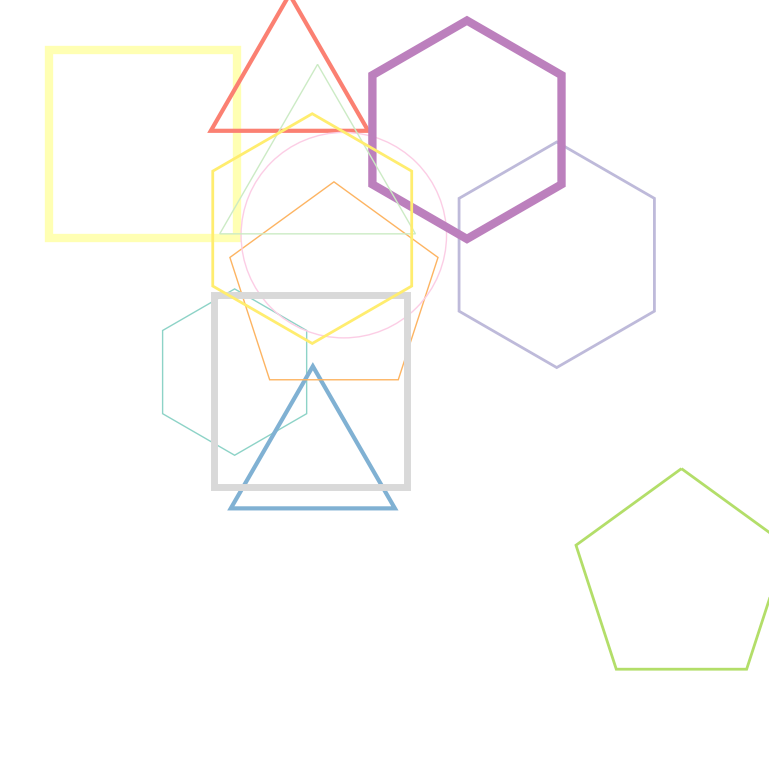[{"shape": "hexagon", "thickness": 0.5, "radius": 0.54, "center": [0.305, 0.517]}, {"shape": "square", "thickness": 3, "radius": 0.61, "center": [0.186, 0.813]}, {"shape": "hexagon", "thickness": 1, "radius": 0.73, "center": [0.723, 0.669]}, {"shape": "triangle", "thickness": 1.5, "radius": 0.59, "center": [0.376, 0.889]}, {"shape": "triangle", "thickness": 1.5, "radius": 0.62, "center": [0.406, 0.401]}, {"shape": "pentagon", "thickness": 0.5, "radius": 0.71, "center": [0.434, 0.622]}, {"shape": "pentagon", "thickness": 1, "radius": 0.72, "center": [0.885, 0.247]}, {"shape": "circle", "thickness": 0.5, "radius": 0.67, "center": [0.446, 0.695]}, {"shape": "square", "thickness": 2.5, "radius": 0.62, "center": [0.404, 0.492]}, {"shape": "hexagon", "thickness": 3, "radius": 0.71, "center": [0.606, 0.831]}, {"shape": "triangle", "thickness": 0.5, "radius": 0.73, "center": [0.412, 0.77]}, {"shape": "hexagon", "thickness": 1, "radius": 0.75, "center": [0.405, 0.703]}]